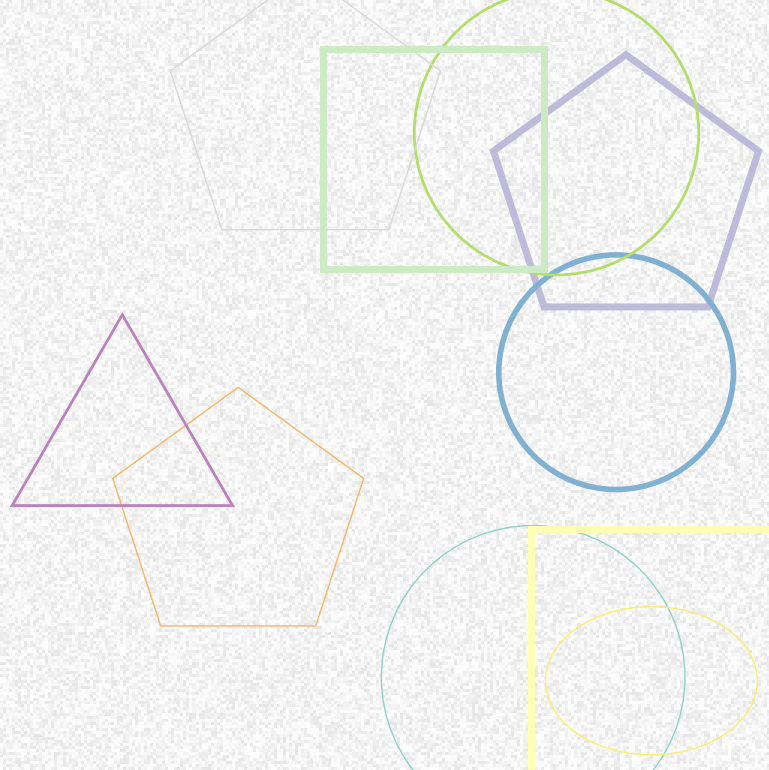[{"shape": "circle", "thickness": 0.5, "radius": 0.99, "center": [0.692, 0.12]}, {"shape": "square", "thickness": 2.5, "radius": 0.8, "center": [0.849, 0.153]}, {"shape": "pentagon", "thickness": 2.5, "radius": 0.91, "center": [0.813, 0.748]}, {"shape": "circle", "thickness": 2, "radius": 0.76, "center": [0.8, 0.517]}, {"shape": "pentagon", "thickness": 0.5, "radius": 0.86, "center": [0.309, 0.326]}, {"shape": "circle", "thickness": 1, "radius": 0.92, "center": [0.723, 0.828]}, {"shape": "pentagon", "thickness": 0.5, "radius": 0.92, "center": [0.397, 0.851]}, {"shape": "triangle", "thickness": 1, "radius": 0.83, "center": [0.159, 0.426]}, {"shape": "square", "thickness": 2.5, "radius": 0.72, "center": [0.563, 0.794]}, {"shape": "oval", "thickness": 0.5, "radius": 0.69, "center": [0.846, 0.116]}]